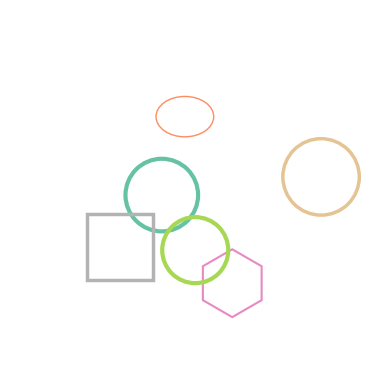[{"shape": "circle", "thickness": 3, "radius": 0.47, "center": [0.42, 0.493]}, {"shape": "oval", "thickness": 1, "radius": 0.37, "center": [0.48, 0.697]}, {"shape": "hexagon", "thickness": 1.5, "radius": 0.44, "center": [0.603, 0.264]}, {"shape": "circle", "thickness": 3, "radius": 0.43, "center": [0.507, 0.35]}, {"shape": "circle", "thickness": 2.5, "radius": 0.5, "center": [0.834, 0.541]}, {"shape": "square", "thickness": 2.5, "radius": 0.43, "center": [0.312, 0.358]}]